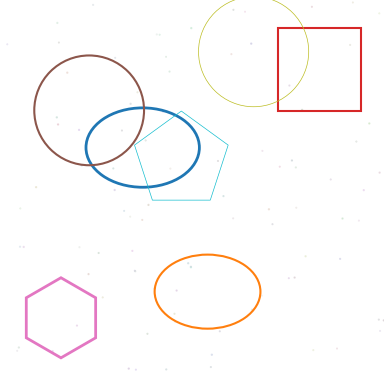[{"shape": "oval", "thickness": 2, "radius": 0.74, "center": [0.371, 0.617]}, {"shape": "oval", "thickness": 1.5, "radius": 0.69, "center": [0.539, 0.242]}, {"shape": "square", "thickness": 1.5, "radius": 0.54, "center": [0.829, 0.82]}, {"shape": "circle", "thickness": 1.5, "radius": 0.71, "center": [0.232, 0.713]}, {"shape": "hexagon", "thickness": 2, "radius": 0.52, "center": [0.158, 0.175]}, {"shape": "circle", "thickness": 0.5, "radius": 0.72, "center": [0.659, 0.866]}, {"shape": "pentagon", "thickness": 0.5, "radius": 0.64, "center": [0.471, 0.584]}]